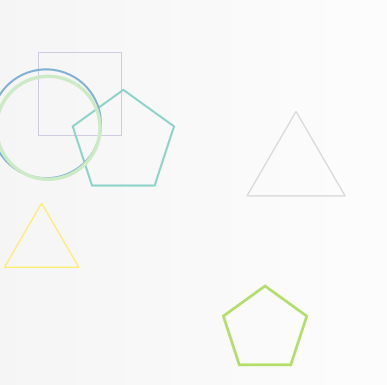[{"shape": "pentagon", "thickness": 1.5, "radius": 0.69, "center": [0.318, 0.629]}, {"shape": "square", "thickness": 0.5, "radius": 0.54, "center": [0.205, 0.757]}, {"shape": "circle", "thickness": 1.5, "radius": 0.71, "center": [0.119, 0.678]}, {"shape": "pentagon", "thickness": 2, "radius": 0.57, "center": [0.684, 0.144]}, {"shape": "triangle", "thickness": 1, "radius": 0.73, "center": [0.764, 0.564]}, {"shape": "circle", "thickness": 2.5, "radius": 0.67, "center": [0.125, 0.668]}, {"shape": "triangle", "thickness": 1, "radius": 0.55, "center": [0.107, 0.361]}]